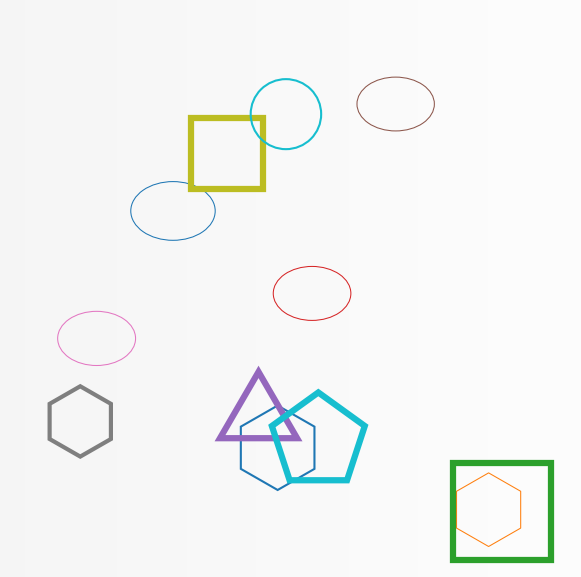[{"shape": "hexagon", "thickness": 1, "radius": 0.37, "center": [0.478, 0.224]}, {"shape": "oval", "thickness": 0.5, "radius": 0.36, "center": [0.298, 0.634]}, {"shape": "hexagon", "thickness": 0.5, "radius": 0.32, "center": [0.841, 0.117]}, {"shape": "square", "thickness": 3, "radius": 0.42, "center": [0.864, 0.114]}, {"shape": "oval", "thickness": 0.5, "radius": 0.33, "center": [0.537, 0.491]}, {"shape": "triangle", "thickness": 3, "radius": 0.38, "center": [0.445, 0.279]}, {"shape": "oval", "thickness": 0.5, "radius": 0.33, "center": [0.681, 0.819]}, {"shape": "oval", "thickness": 0.5, "radius": 0.34, "center": [0.166, 0.413]}, {"shape": "hexagon", "thickness": 2, "radius": 0.3, "center": [0.138, 0.269]}, {"shape": "square", "thickness": 3, "radius": 0.31, "center": [0.391, 0.734]}, {"shape": "circle", "thickness": 1, "radius": 0.3, "center": [0.492, 0.801]}, {"shape": "pentagon", "thickness": 3, "radius": 0.42, "center": [0.548, 0.236]}]